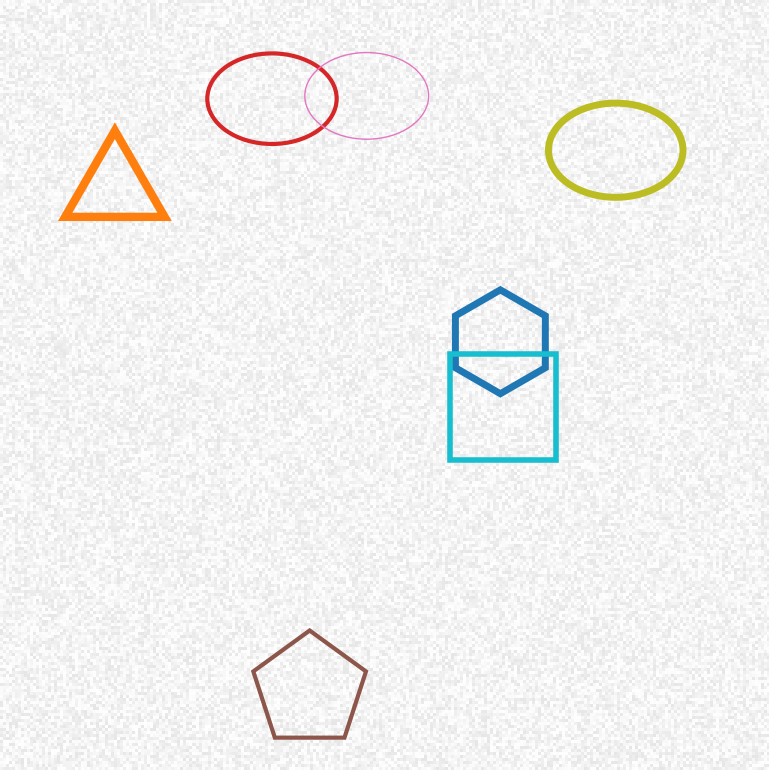[{"shape": "hexagon", "thickness": 2.5, "radius": 0.34, "center": [0.65, 0.556]}, {"shape": "triangle", "thickness": 3, "radius": 0.37, "center": [0.149, 0.756]}, {"shape": "oval", "thickness": 1.5, "radius": 0.42, "center": [0.353, 0.872]}, {"shape": "pentagon", "thickness": 1.5, "radius": 0.38, "center": [0.402, 0.104]}, {"shape": "oval", "thickness": 0.5, "radius": 0.4, "center": [0.476, 0.875]}, {"shape": "oval", "thickness": 2.5, "radius": 0.44, "center": [0.8, 0.805]}, {"shape": "square", "thickness": 2, "radius": 0.34, "center": [0.653, 0.472]}]